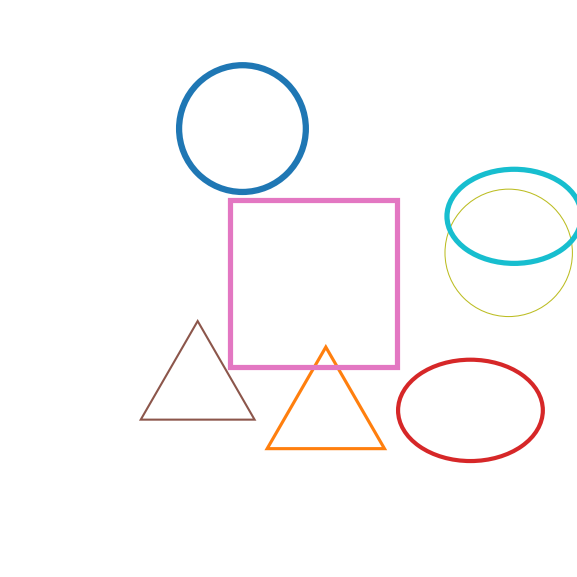[{"shape": "circle", "thickness": 3, "radius": 0.55, "center": [0.42, 0.776]}, {"shape": "triangle", "thickness": 1.5, "radius": 0.59, "center": [0.564, 0.281]}, {"shape": "oval", "thickness": 2, "radius": 0.63, "center": [0.815, 0.289]}, {"shape": "triangle", "thickness": 1, "radius": 0.57, "center": [0.342, 0.329]}, {"shape": "square", "thickness": 2.5, "radius": 0.72, "center": [0.543, 0.509]}, {"shape": "circle", "thickness": 0.5, "radius": 0.55, "center": [0.881, 0.561]}, {"shape": "oval", "thickness": 2.5, "radius": 0.58, "center": [0.89, 0.625]}]